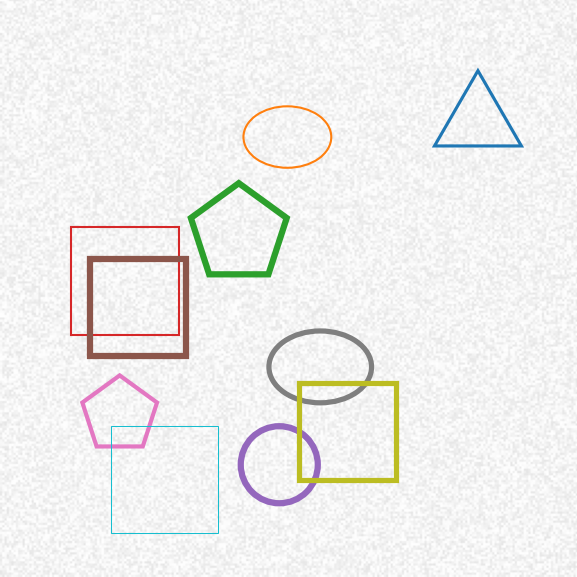[{"shape": "triangle", "thickness": 1.5, "radius": 0.43, "center": [0.828, 0.79]}, {"shape": "oval", "thickness": 1, "radius": 0.38, "center": [0.498, 0.762]}, {"shape": "pentagon", "thickness": 3, "radius": 0.44, "center": [0.414, 0.595]}, {"shape": "square", "thickness": 1, "radius": 0.47, "center": [0.216, 0.512]}, {"shape": "circle", "thickness": 3, "radius": 0.33, "center": [0.484, 0.194]}, {"shape": "square", "thickness": 3, "radius": 0.42, "center": [0.239, 0.467]}, {"shape": "pentagon", "thickness": 2, "radius": 0.34, "center": [0.207, 0.281]}, {"shape": "oval", "thickness": 2.5, "radius": 0.44, "center": [0.555, 0.364]}, {"shape": "square", "thickness": 2.5, "radius": 0.42, "center": [0.601, 0.251]}, {"shape": "square", "thickness": 0.5, "radius": 0.46, "center": [0.285, 0.169]}]